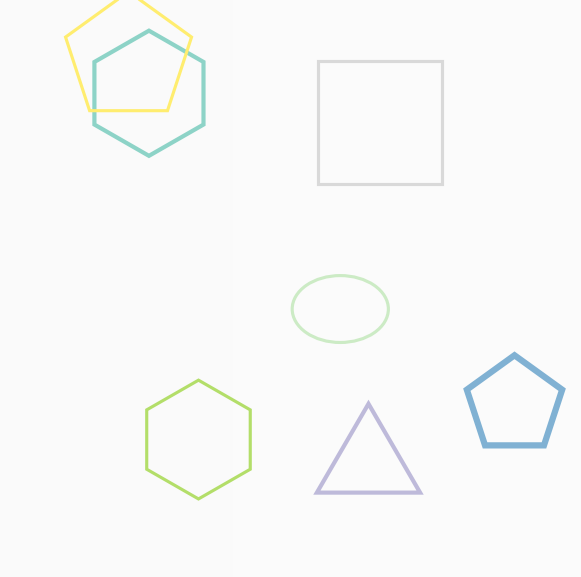[{"shape": "hexagon", "thickness": 2, "radius": 0.54, "center": [0.256, 0.838]}, {"shape": "triangle", "thickness": 2, "radius": 0.51, "center": [0.634, 0.197]}, {"shape": "pentagon", "thickness": 3, "radius": 0.43, "center": [0.885, 0.298]}, {"shape": "hexagon", "thickness": 1.5, "radius": 0.51, "center": [0.341, 0.238]}, {"shape": "square", "thickness": 1.5, "radius": 0.53, "center": [0.654, 0.786]}, {"shape": "oval", "thickness": 1.5, "radius": 0.41, "center": [0.585, 0.464]}, {"shape": "pentagon", "thickness": 1.5, "radius": 0.57, "center": [0.221, 0.9]}]